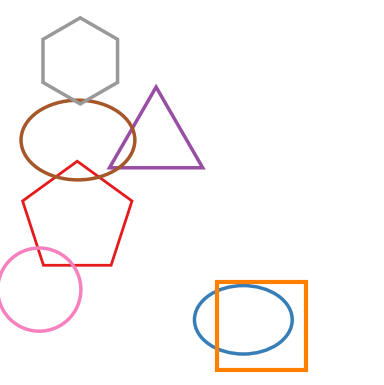[{"shape": "pentagon", "thickness": 2, "radius": 0.75, "center": [0.201, 0.432]}, {"shape": "oval", "thickness": 2.5, "radius": 0.63, "center": [0.632, 0.169]}, {"shape": "triangle", "thickness": 2.5, "radius": 0.7, "center": [0.405, 0.634]}, {"shape": "square", "thickness": 3, "radius": 0.58, "center": [0.679, 0.153]}, {"shape": "oval", "thickness": 2.5, "radius": 0.74, "center": [0.202, 0.636]}, {"shape": "circle", "thickness": 2.5, "radius": 0.54, "center": [0.102, 0.248]}, {"shape": "hexagon", "thickness": 2.5, "radius": 0.56, "center": [0.208, 0.842]}]